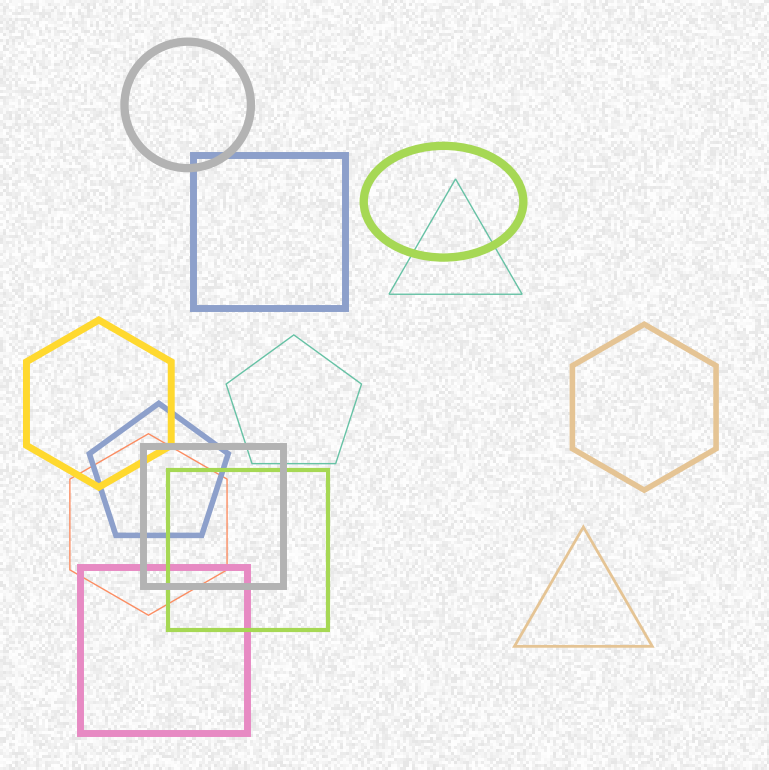[{"shape": "pentagon", "thickness": 0.5, "radius": 0.46, "center": [0.382, 0.473]}, {"shape": "triangle", "thickness": 0.5, "radius": 0.5, "center": [0.592, 0.668]}, {"shape": "hexagon", "thickness": 0.5, "radius": 0.59, "center": [0.193, 0.319]}, {"shape": "square", "thickness": 2.5, "radius": 0.5, "center": [0.35, 0.7]}, {"shape": "pentagon", "thickness": 2, "radius": 0.47, "center": [0.206, 0.381]}, {"shape": "square", "thickness": 2.5, "radius": 0.54, "center": [0.212, 0.156]}, {"shape": "oval", "thickness": 3, "radius": 0.52, "center": [0.576, 0.738]}, {"shape": "square", "thickness": 1.5, "radius": 0.52, "center": [0.322, 0.286]}, {"shape": "hexagon", "thickness": 2.5, "radius": 0.54, "center": [0.128, 0.476]}, {"shape": "hexagon", "thickness": 2, "radius": 0.54, "center": [0.837, 0.471]}, {"shape": "triangle", "thickness": 1, "radius": 0.52, "center": [0.758, 0.212]}, {"shape": "circle", "thickness": 3, "radius": 0.41, "center": [0.244, 0.864]}, {"shape": "square", "thickness": 2.5, "radius": 0.45, "center": [0.277, 0.33]}]